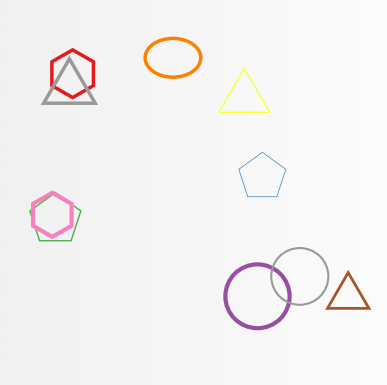[{"shape": "hexagon", "thickness": 2.5, "radius": 0.31, "center": [0.188, 0.809]}, {"shape": "pentagon", "thickness": 0.5, "radius": 0.32, "center": [0.677, 0.541]}, {"shape": "pentagon", "thickness": 1, "radius": 0.35, "center": [0.143, 0.431]}, {"shape": "circle", "thickness": 3, "radius": 0.41, "center": [0.664, 0.23]}, {"shape": "oval", "thickness": 2.5, "radius": 0.36, "center": [0.446, 0.85]}, {"shape": "triangle", "thickness": 1, "radius": 0.38, "center": [0.631, 0.746]}, {"shape": "triangle", "thickness": 2, "radius": 0.31, "center": [0.899, 0.23]}, {"shape": "hexagon", "thickness": 3, "radius": 0.29, "center": [0.135, 0.442]}, {"shape": "circle", "thickness": 1.5, "radius": 0.37, "center": [0.774, 0.282]}, {"shape": "triangle", "thickness": 2.5, "radius": 0.38, "center": [0.179, 0.77]}]